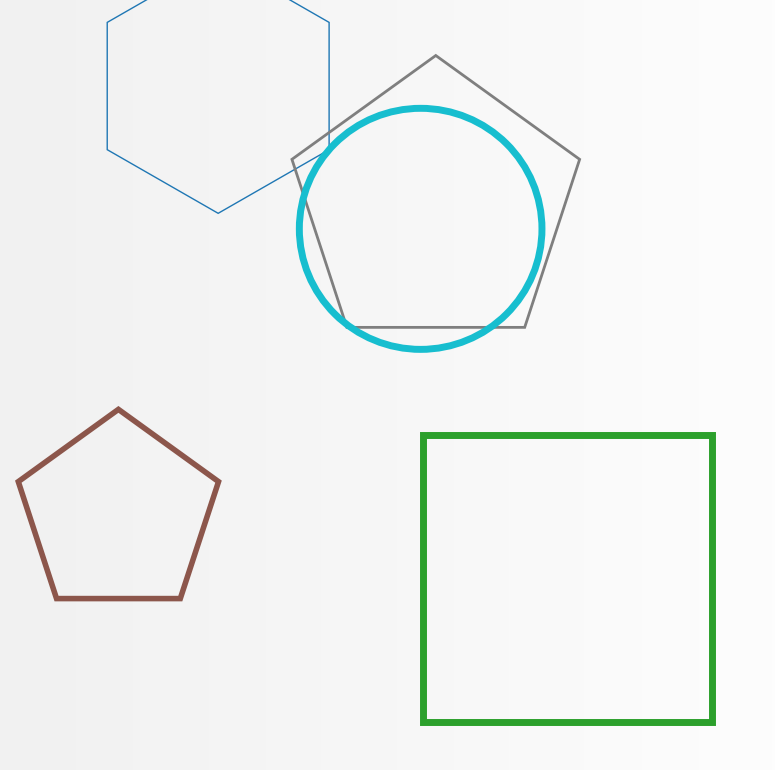[{"shape": "hexagon", "thickness": 0.5, "radius": 0.83, "center": [0.282, 0.888]}, {"shape": "square", "thickness": 2.5, "radius": 0.93, "center": [0.732, 0.249]}, {"shape": "pentagon", "thickness": 2, "radius": 0.68, "center": [0.153, 0.333]}, {"shape": "pentagon", "thickness": 1, "radius": 0.98, "center": [0.562, 0.733]}, {"shape": "circle", "thickness": 2.5, "radius": 0.78, "center": [0.543, 0.703]}]